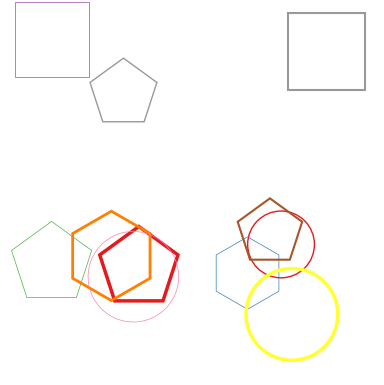[{"shape": "pentagon", "thickness": 2.5, "radius": 0.53, "center": [0.361, 0.305]}, {"shape": "circle", "thickness": 1, "radius": 0.43, "center": [0.73, 0.365]}, {"shape": "hexagon", "thickness": 0.5, "radius": 0.47, "center": [0.643, 0.291]}, {"shape": "pentagon", "thickness": 0.5, "radius": 0.55, "center": [0.134, 0.316]}, {"shape": "square", "thickness": 0.5, "radius": 0.48, "center": [0.135, 0.897]}, {"shape": "hexagon", "thickness": 2, "radius": 0.58, "center": [0.289, 0.335]}, {"shape": "circle", "thickness": 2.5, "radius": 0.6, "center": [0.758, 0.183]}, {"shape": "pentagon", "thickness": 1.5, "radius": 0.44, "center": [0.701, 0.397]}, {"shape": "circle", "thickness": 0.5, "radius": 0.59, "center": [0.346, 0.281]}, {"shape": "pentagon", "thickness": 1, "radius": 0.46, "center": [0.321, 0.758]}, {"shape": "square", "thickness": 1.5, "radius": 0.5, "center": [0.849, 0.867]}]